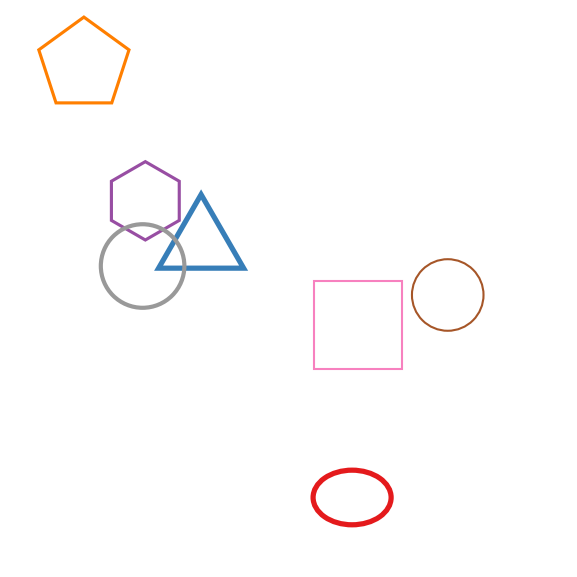[{"shape": "oval", "thickness": 2.5, "radius": 0.34, "center": [0.61, 0.138]}, {"shape": "triangle", "thickness": 2.5, "radius": 0.42, "center": [0.348, 0.577]}, {"shape": "hexagon", "thickness": 1.5, "radius": 0.34, "center": [0.252, 0.651]}, {"shape": "pentagon", "thickness": 1.5, "radius": 0.41, "center": [0.145, 0.887]}, {"shape": "circle", "thickness": 1, "radius": 0.31, "center": [0.775, 0.488]}, {"shape": "square", "thickness": 1, "radius": 0.38, "center": [0.62, 0.437]}, {"shape": "circle", "thickness": 2, "radius": 0.36, "center": [0.247, 0.539]}]